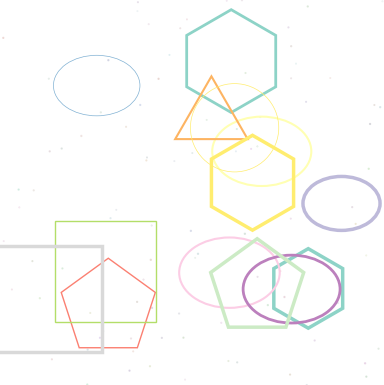[{"shape": "hexagon", "thickness": 2.5, "radius": 0.52, "center": [0.801, 0.251]}, {"shape": "hexagon", "thickness": 2, "radius": 0.67, "center": [0.601, 0.841]}, {"shape": "oval", "thickness": 1.5, "radius": 0.64, "center": [0.68, 0.607]}, {"shape": "oval", "thickness": 2.5, "radius": 0.5, "center": [0.887, 0.472]}, {"shape": "pentagon", "thickness": 1, "radius": 0.64, "center": [0.281, 0.201]}, {"shape": "oval", "thickness": 0.5, "radius": 0.56, "center": [0.251, 0.778]}, {"shape": "triangle", "thickness": 1.5, "radius": 0.54, "center": [0.549, 0.693]}, {"shape": "square", "thickness": 1, "radius": 0.66, "center": [0.273, 0.294]}, {"shape": "oval", "thickness": 1.5, "radius": 0.65, "center": [0.596, 0.292]}, {"shape": "square", "thickness": 2.5, "radius": 0.69, "center": [0.127, 0.224]}, {"shape": "oval", "thickness": 2, "radius": 0.63, "center": [0.757, 0.249]}, {"shape": "pentagon", "thickness": 2.5, "radius": 0.63, "center": [0.668, 0.253]}, {"shape": "circle", "thickness": 0.5, "radius": 0.57, "center": [0.609, 0.668]}, {"shape": "hexagon", "thickness": 2.5, "radius": 0.62, "center": [0.656, 0.525]}]